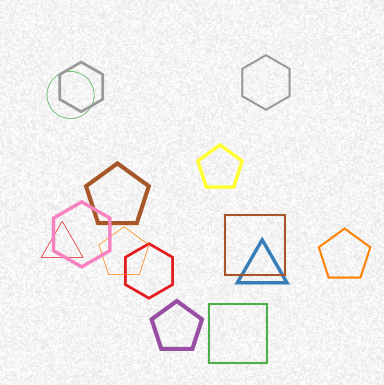[{"shape": "triangle", "thickness": 0.5, "radius": 0.31, "center": [0.162, 0.363]}, {"shape": "hexagon", "thickness": 2, "radius": 0.35, "center": [0.387, 0.296]}, {"shape": "triangle", "thickness": 2.5, "radius": 0.37, "center": [0.681, 0.303]}, {"shape": "square", "thickness": 1.5, "radius": 0.38, "center": [0.618, 0.134]}, {"shape": "circle", "thickness": 0.5, "radius": 0.31, "center": [0.183, 0.753]}, {"shape": "pentagon", "thickness": 3, "radius": 0.34, "center": [0.459, 0.149]}, {"shape": "pentagon", "thickness": 1.5, "radius": 0.35, "center": [0.895, 0.336]}, {"shape": "pentagon", "thickness": 0.5, "radius": 0.34, "center": [0.322, 0.343]}, {"shape": "pentagon", "thickness": 2.5, "radius": 0.3, "center": [0.571, 0.563]}, {"shape": "square", "thickness": 1.5, "radius": 0.39, "center": [0.663, 0.363]}, {"shape": "pentagon", "thickness": 3, "radius": 0.43, "center": [0.305, 0.49]}, {"shape": "hexagon", "thickness": 2.5, "radius": 0.42, "center": [0.212, 0.391]}, {"shape": "hexagon", "thickness": 1.5, "radius": 0.35, "center": [0.691, 0.786]}, {"shape": "hexagon", "thickness": 2, "radius": 0.32, "center": [0.211, 0.774]}]